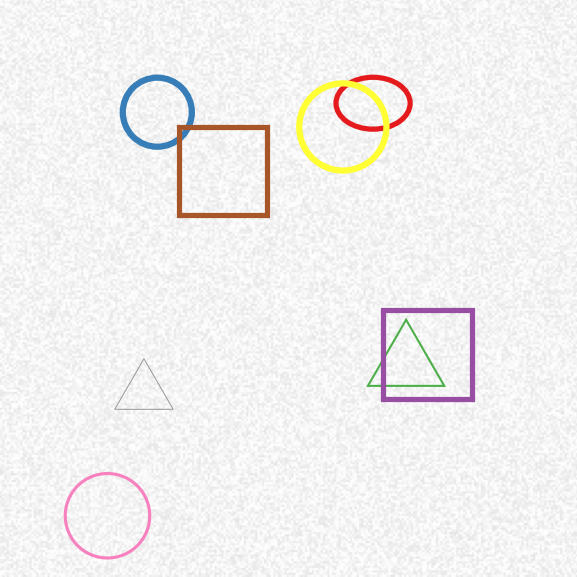[{"shape": "oval", "thickness": 2.5, "radius": 0.32, "center": [0.646, 0.82]}, {"shape": "circle", "thickness": 3, "radius": 0.3, "center": [0.272, 0.805]}, {"shape": "triangle", "thickness": 1, "radius": 0.38, "center": [0.703, 0.369]}, {"shape": "square", "thickness": 2.5, "radius": 0.38, "center": [0.74, 0.385]}, {"shape": "circle", "thickness": 3, "radius": 0.38, "center": [0.594, 0.779]}, {"shape": "square", "thickness": 2.5, "radius": 0.38, "center": [0.386, 0.704]}, {"shape": "circle", "thickness": 1.5, "radius": 0.37, "center": [0.186, 0.106]}, {"shape": "triangle", "thickness": 0.5, "radius": 0.29, "center": [0.249, 0.32]}]